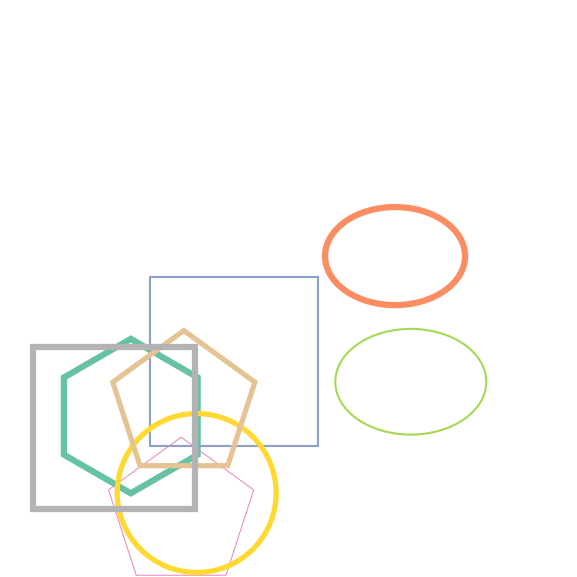[{"shape": "hexagon", "thickness": 3, "radius": 0.67, "center": [0.226, 0.279]}, {"shape": "oval", "thickness": 3, "radius": 0.61, "center": [0.684, 0.556]}, {"shape": "square", "thickness": 1, "radius": 0.73, "center": [0.405, 0.373]}, {"shape": "pentagon", "thickness": 0.5, "radius": 0.66, "center": [0.314, 0.11]}, {"shape": "oval", "thickness": 1, "radius": 0.65, "center": [0.711, 0.338]}, {"shape": "circle", "thickness": 2.5, "radius": 0.69, "center": [0.341, 0.145]}, {"shape": "pentagon", "thickness": 2.5, "radius": 0.65, "center": [0.318, 0.297]}, {"shape": "square", "thickness": 3, "radius": 0.7, "center": [0.198, 0.258]}]